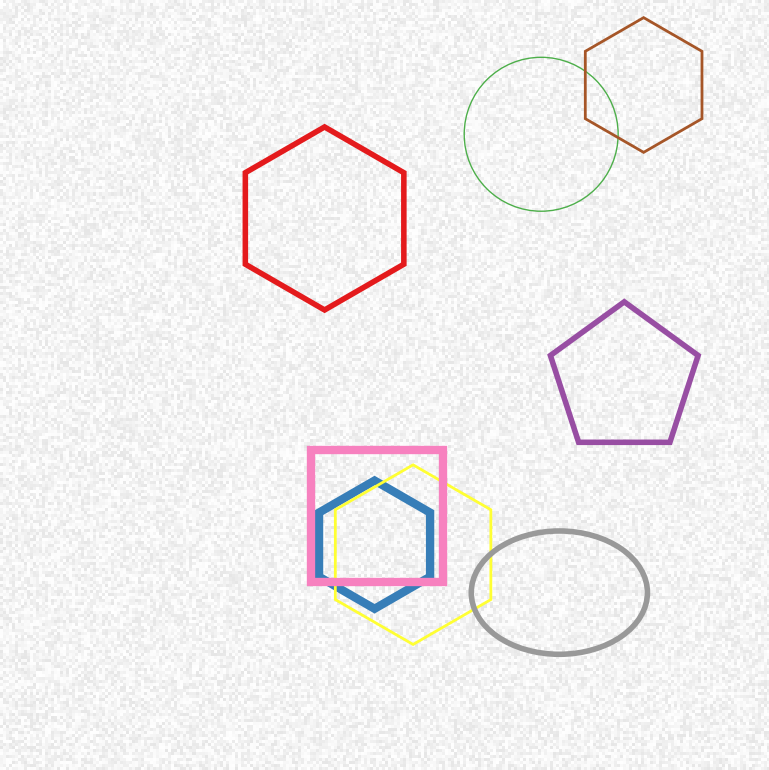[{"shape": "hexagon", "thickness": 2, "radius": 0.59, "center": [0.422, 0.716]}, {"shape": "hexagon", "thickness": 3, "radius": 0.42, "center": [0.486, 0.293]}, {"shape": "circle", "thickness": 0.5, "radius": 0.5, "center": [0.703, 0.826]}, {"shape": "pentagon", "thickness": 2, "radius": 0.5, "center": [0.811, 0.507]}, {"shape": "hexagon", "thickness": 1, "radius": 0.58, "center": [0.536, 0.28]}, {"shape": "hexagon", "thickness": 1, "radius": 0.44, "center": [0.836, 0.89]}, {"shape": "square", "thickness": 3, "radius": 0.43, "center": [0.49, 0.33]}, {"shape": "oval", "thickness": 2, "radius": 0.57, "center": [0.726, 0.23]}]